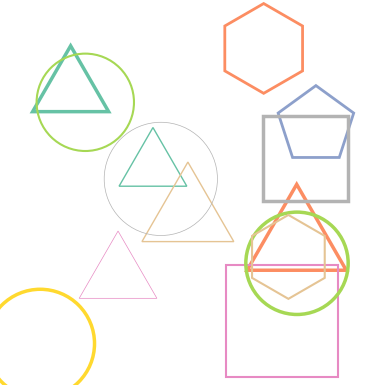[{"shape": "triangle", "thickness": 1, "radius": 0.51, "center": [0.397, 0.567]}, {"shape": "triangle", "thickness": 2.5, "radius": 0.57, "center": [0.183, 0.767]}, {"shape": "hexagon", "thickness": 2, "radius": 0.58, "center": [0.685, 0.874]}, {"shape": "triangle", "thickness": 2.5, "radius": 0.74, "center": [0.771, 0.372]}, {"shape": "pentagon", "thickness": 2, "radius": 0.52, "center": [0.821, 0.674]}, {"shape": "square", "thickness": 1.5, "radius": 0.73, "center": [0.732, 0.167]}, {"shape": "triangle", "thickness": 0.5, "radius": 0.58, "center": [0.307, 0.283]}, {"shape": "circle", "thickness": 1.5, "radius": 0.63, "center": [0.222, 0.734]}, {"shape": "circle", "thickness": 2.5, "radius": 0.66, "center": [0.771, 0.316]}, {"shape": "circle", "thickness": 2.5, "radius": 0.71, "center": [0.104, 0.108]}, {"shape": "triangle", "thickness": 1, "radius": 0.69, "center": [0.488, 0.441]}, {"shape": "hexagon", "thickness": 1.5, "radius": 0.54, "center": [0.749, 0.333]}, {"shape": "square", "thickness": 2.5, "radius": 0.55, "center": [0.794, 0.588]}, {"shape": "circle", "thickness": 0.5, "radius": 0.74, "center": [0.418, 0.535]}]